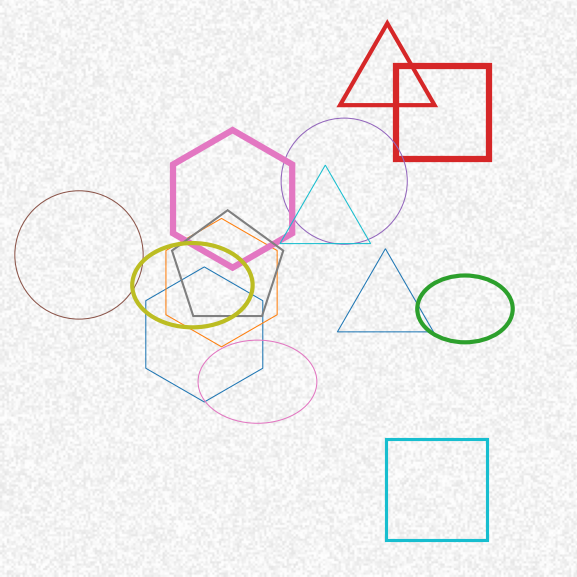[{"shape": "hexagon", "thickness": 0.5, "radius": 0.58, "center": [0.354, 0.42]}, {"shape": "triangle", "thickness": 0.5, "radius": 0.48, "center": [0.667, 0.472]}, {"shape": "hexagon", "thickness": 0.5, "radius": 0.56, "center": [0.384, 0.51]}, {"shape": "oval", "thickness": 2, "radius": 0.41, "center": [0.805, 0.464]}, {"shape": "square", "thickness": 3, "radius": 0.4, "center": [0.766, 0.805]}, {"shape": "triangle", "thickness": 2, "radius": 0.47, "center": [0.671, 0.864]}, {"shape": "circle", "thickness": 0.5, "radius": 0.55, "center": [0.596, 0.685]}, {"shape": "circle", "thickness": 0.5, "radius": 0.56, "center": [0.137, 0.558]}, {"shape": "hexagon", "thickness": 3, "radius": 0.6, "center": [0.403, 0.655]}, {"shape": "oval", "thickness": 0.5, "radius": 0.51, "center": [0.446, 0.338]}, {"shape": "pentagon", "thickness": 1, "radius": 0.51, "center": [0.394, 0.534]}, {"shape": "oval", "thickness": 2, "radius": 0.52, "center": [0.333, 0.505]}, {"shape": "square", "thickness": 1.5, "radius": 0.43, "center": [0.756, 0.152]}, {"shape": "triangle", "thickness": 0.5, "radius": 0.45, "center": [0.563, 0.623]}]